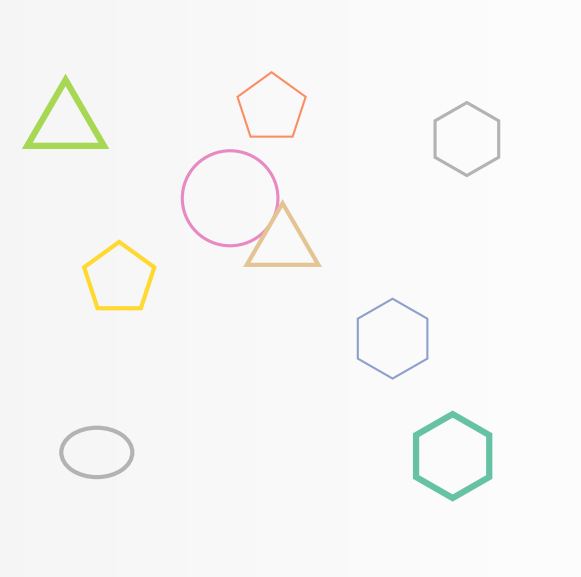[{"shape": "hexagon", "thickness": 3, "radius": 0.36, "center": [0.779, 0.209]}, {"shape": "pentagon", "thickness": 1, "radius": 0.31, "center": [0.467, 0.812]}, {"shape": "hexagon", "thickness": 1, "radius": 0.35, "center": [0.675, 0.413]}, {"shape": "circle", "thickness": 1.5, "radius": 0.41, "center": [0.396, 0.656]}, {"shape": "triangle", "thickness": 3, "radius": 0.38, "center": [0.113, 0.785]}, {"shape": "pentagon", "thickness": 2, "radius": 0.32, "center": [0.205, 0.517]}, {"shape": "triangle", "thickness": 2, "radius": 0.36, "center": [0.486, 0.576]}, {"shape": "hexagon", "thickness": 1.5, "radius": 0.32, "center": [0.803, 0.758]}, {"shape": "oval", "thickness": 2, "radius": 0.31, "center": [0.167, 0.216]}]